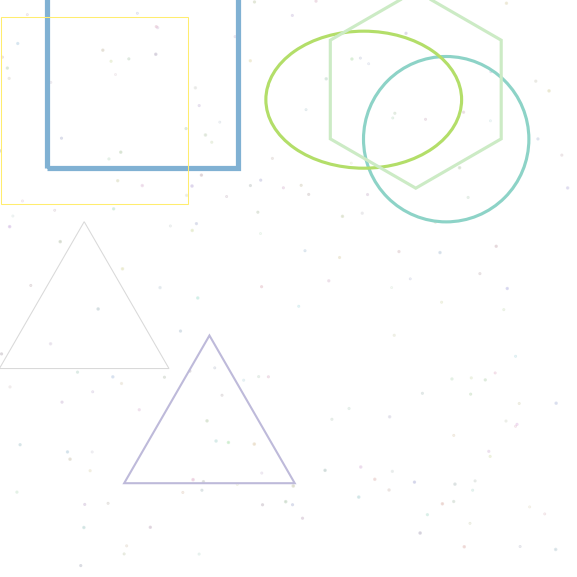[{"shape": "circle", "thickness": 1.5, "radius": 0.72, "center": [0.773, 0.758]}, {"shape": "triangle", "thickness": 1, "radius": 0.85, "center": [0.363, 0.248]}, {"shape": "square", "thickness": 2.5, "radius": 0.82, "center": [0.247, 0.873]}, {"shape": "oval", "thickness": 1.5, "radius": 0.85, "center": [0.63, 0.827]}, {"shape": "triangle", "thickness": 0.5, "radius": 0.85, "center": [0.146, 0.446]}, {"shape": "hexagon", "thickness": 1.5, "radius": 0.85, "center": [0.72, 0.844]}, {"shape": "square", "thickness": 0.5, "radius": 0.81, "center": [0.163, 0.808]}]